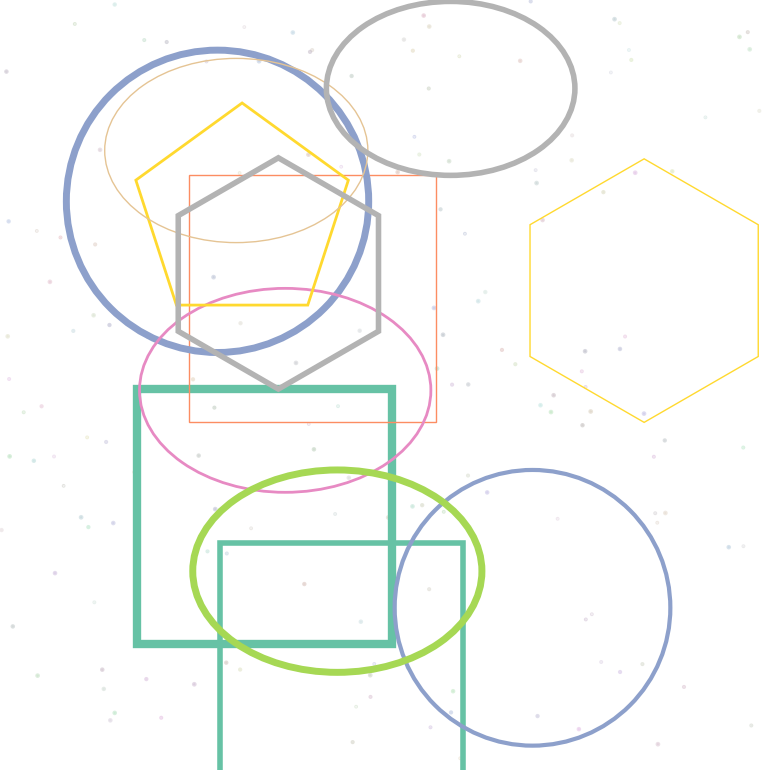[{"shape": "square", "thickness": 3, "radius": 0.83, "center": [0.344, 0.329]}, {"shape": "square", "thickness": 2, "radius": 0.79, "center": [0.444, 0.138]}, {"shape": "square", "thickness": 0.5, "radius": 0.8, "center": [0.406, 0.612]}, {"shape": "circle", "thickness": 1.5, "radius": 0.9, "center": [0.692, 0.211]}, {"shape": "circle", "thickness": 2.5, "radius": 0.98, "center": [0.282, 0.739]}, {"shape": "oval", "thickness": 1, "radius": 0.95, "center": [0.37, 0.493]}, {"shape": "oval", "thickness": 2.5, "radius": 0.94, "center": [0.438, 0.258]}, {"shape": "hexagon", "thickness": 0.5, "radius": 0.86, "center": [0.837, 0.623]}, {"shape": "pentagon", "thickness": 1, "radius": 0.73, "center": [0.314, 0.721]}, {"shape": "oval", "thickness": 0.5, "radius": 0.85, "center": [0.307, 0.805]}, {"shape": "hexagon", "thickness": 2, "radius": 0.75, "center": [0.362, 0.645]}, {"shape": "oval", "thickness": 2, "radius": 0.81, "center": [0.585, 0.885]}]